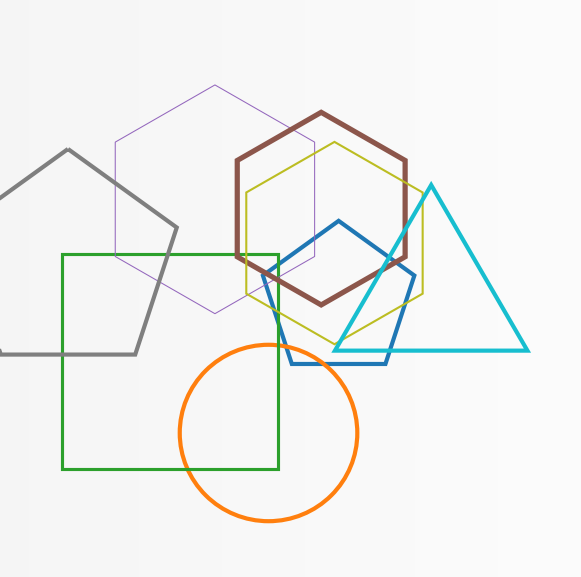[{"shape": "pentagon", "thickness": 2, "radius": 0.68, "center": [0.583, 0.48]}, {"shape": "circle", "thickness": 2, "radius": 0.76, "center": [0.462, 0.249]}, {"shape": "square", "thickness": 1.5, "radius": 0.93, "center": [0.293, 0.373]}, {"shape": "hexagon", "thickness": 0.5, "radius": 0.99, "center": [0.37, 0.654]}, {"shape": "hexagon", "thickness": 2.5, "radius": 0.83, "center": [0.553, 0.638]}, {"shape": "pentagon", "thickness": 2, "radius": 0.98, "center": [0.117, 0.544]}, {"shape": "hexagon", "thickness": 1, "radius": 0.88, "center": [0.575, 0.578]}, {"shape": "triangle", "thickness": 2, "radius": 0.96, "center": [0.742, 0.488]}]